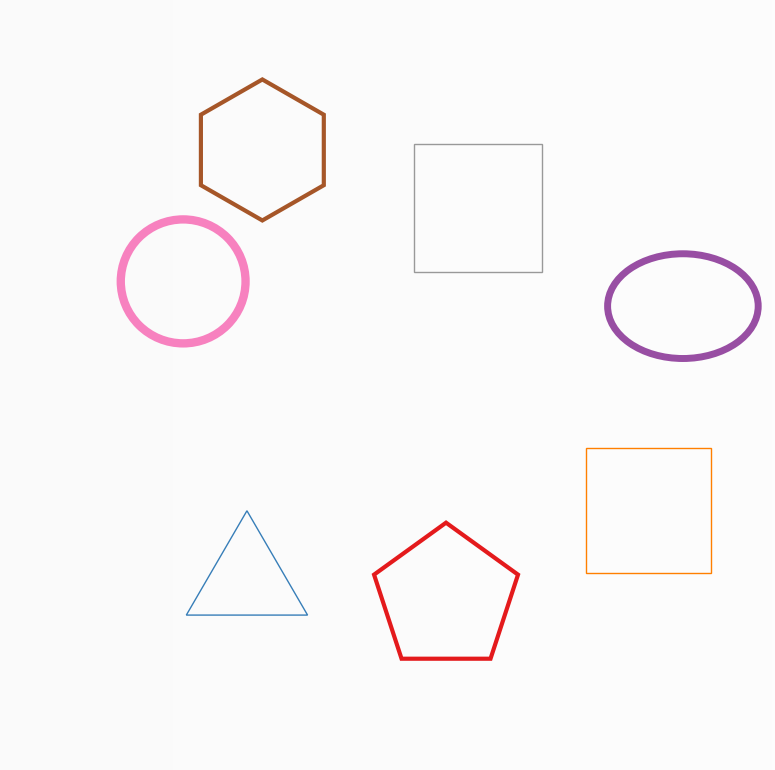[{"shape": "pentagon", "thickness": 1.5, "radius": 0.49, "center": [0.576, 0.224]}, {"shape": "triangle", "thickness": 0.5, "radius": 0.45, "center": [0.319, 0.246]}, {"shape": "oval", "thickness": 2.5, "radius": 0.49, "center": [0.881, 0.602]}, {"shape": "square", "thickness": 0.5, "radius": 0.4, "center": [0.836, 0.337]}, {"shape": "hexagon", "thickness": 1.5, "radius": 0.46, "center": [0.339, 0.805]}, {"shape": "circle", "thickness": 3, "radius": 0.4, "center": [0.236, 0.635]}, {"shape": "square", "thickness": 0.5, "radius": 0.41, "center": [0.616, 0.73]}]